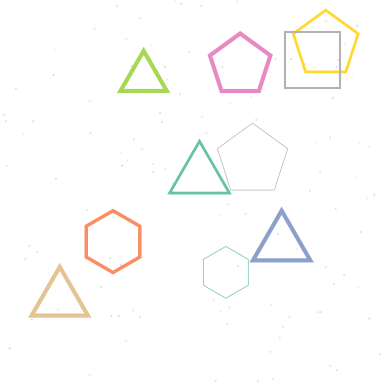[{"shape": "triangle", "thickness": 2, "radius": 0.45, "center": [0.518, 0.543]}, {"shape": "hexagon", "thickness": 0.5, "radius": 0.34, "center": [0.587, 0.293]}, {"shape": "hexagon", "thickness": 2.5, "radius": 0.4, "center": [0.294, 0.372]}, {"shape": "triangle", "thickness": 3, "radius": 0.43, "center": [0.732, 0.367]}, {"shape": "pentagon", "thickness": 3, "radius": 0.41, "center": [0.624, 0.83]}, {"shape": "triangle", "thickness": 3, "radius": 0.35, "center": [0.373, 0.798]}, {"shape": "pentagon", "thickness": 2, "radius": 0.44, "center": [0.846, 0.885]}, {"shape": "triangle", "thickness": 3, "radius": 0.42, "center": [0.155, 0.223]}, {"shape": "square", "thickness": 1.5, "radius": 0.36, "center": [0.812, 0.844]}, {"shape": "pentagon", "thickness": 0.5, "radius": 0.48, "center": [0.656, 0.584]}]